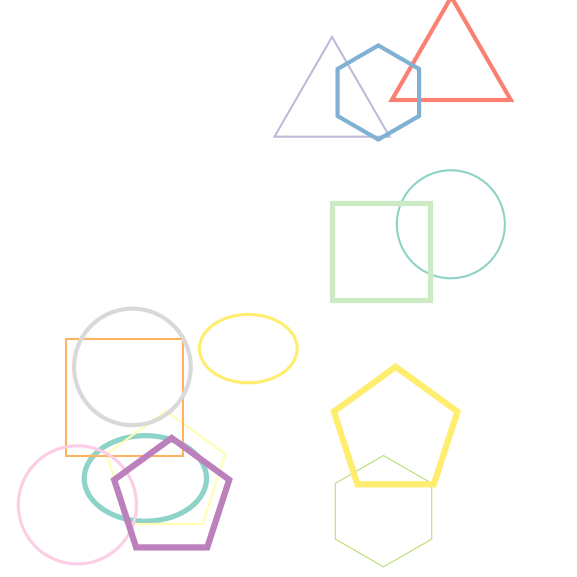[{"shape": "oval", "thickness": 2.5, "radius": 0.53, "center": [0.252, 0.171]}, {"shape": "circle", "thickness": 1, "radius": 0.47, "center": [0.781, 0.611]}, {"shape": "pentagon", "thickness": 1, "radius": 0.54, "center": [0.287, 0.179]}, {"shape": "triangle", "thickness": 1, "radius": 0.58, "center": [0.575, 0.82]}, {"shape": "triangle", "thickness": 2, "radius": 0.59, "center": [0.782, 0.886]}, {"shape": "hexagon", "thickness": 2, "radius": 0.41, "center": [0.655, 0.839]}, {"shape": "square", "thickness": 1, "radius": 0.51, "center": [0.215, 0.31]}, {"shape": "hexagon", "thickness": 0.5, "radius": 0.48, "center": [0.664, 0.114]}, {"shape": "circle", "thickness": 1.5, "radius": 0.51, "center": [0.134, 0.125]}, {"shape": "circle", "thickness": 2, "radius": 0.5, "center": [0.229, 0.364]}, {"shape": "pentagon", "thickness": 3, "radius": 0.52, "center": [0.297, 0.136]}, {"shape": "square", "thickness": 2.5, "radius": 0.42, "center": [0.66, 0.564]}, {"shape": "pentagon", "thickness": 3, "radius": 0.56, "center": [0.685, 0.252]}, {"shape": "oval", "thickness": 1.5, "radius": 0.42, "center": [0.43, 0.395]}]